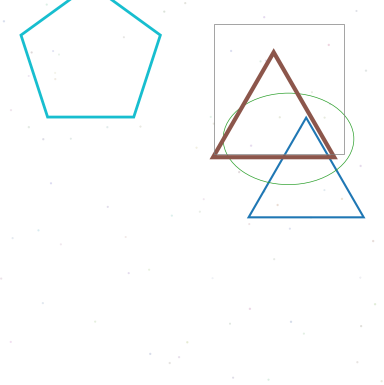[{"shape": "triangle", "thickness": 1.5, "radius": 0.86, "center": [0.795, 0.522]}, {"shape": "oval", "thickness": 0.5, "radius": 0.85, "center": [0.749, 0.639]}, {"shape": "triangle", "thickness": 3, "radius": 0.91, "center": [0.711, 0.682]}, {"shape": "square", "thickness": 0.5, "radius": 0.84, "center": [0.725, 0.769]}, {"shape": "pentagon", "thickness": 2, "radius": 0.95, "center": [0.236, 0.85]}]